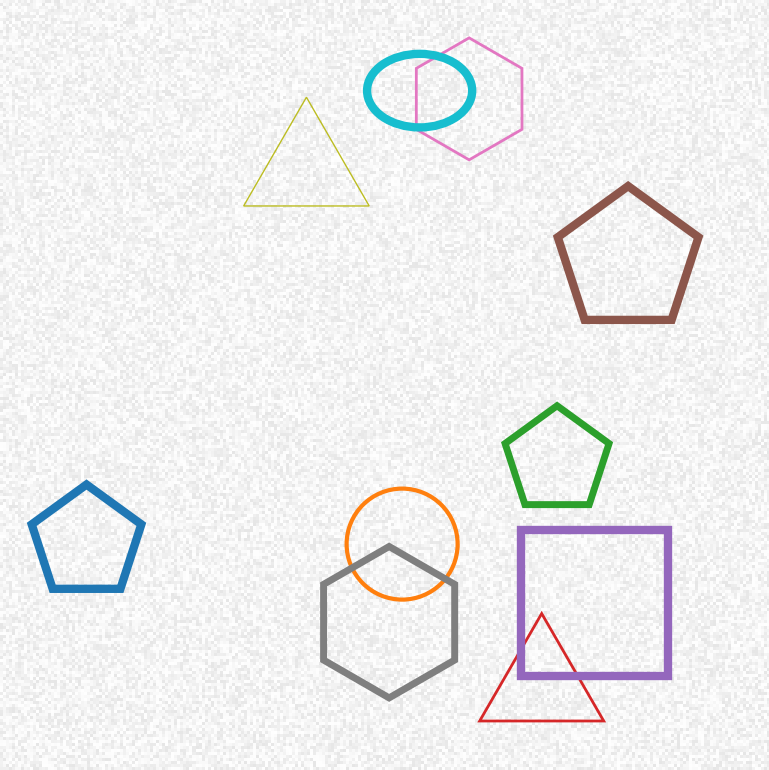[{"shape": "pentagon", "thickness": 3, "radius": 0.37, "center": [0.112, 0.296]}, {"shape": "circle", "thickness": 1.5, "radius": 0.36, "center": [0.522, 0.293]}, {"shape": "pentagon", "thickness": 2.5, "radius": 0.35, "center": [0.723, 0.402]}, {"shape": "triangle", "thickness": 1, "radius": 0.47, "center": [0.704, 0.11]}, {"shape": "square", "thickness": 3, "radius": 0.48, "center": [0.772, 0.217]}, {"shape": "pentagon", "thickness": 3, "radius": 0.48, "center": [0.816, 0.662]}, {"shape": "hexagon", "thickness": 1, "radius": 0.4, "center": [0.609, 0.872]}, {"shape": "hexagon", "thickness": 2.5, "radius": 0.49, "center": [0.505, 0.192]}, {"shape": "triangle", "thickness": 0.5, "radius": 0.47, "center": [0.398, 0.78]}, {"shape": "oval", "thickness": 3, "radius": 0.34, "center": [0.545, 0.882]}]